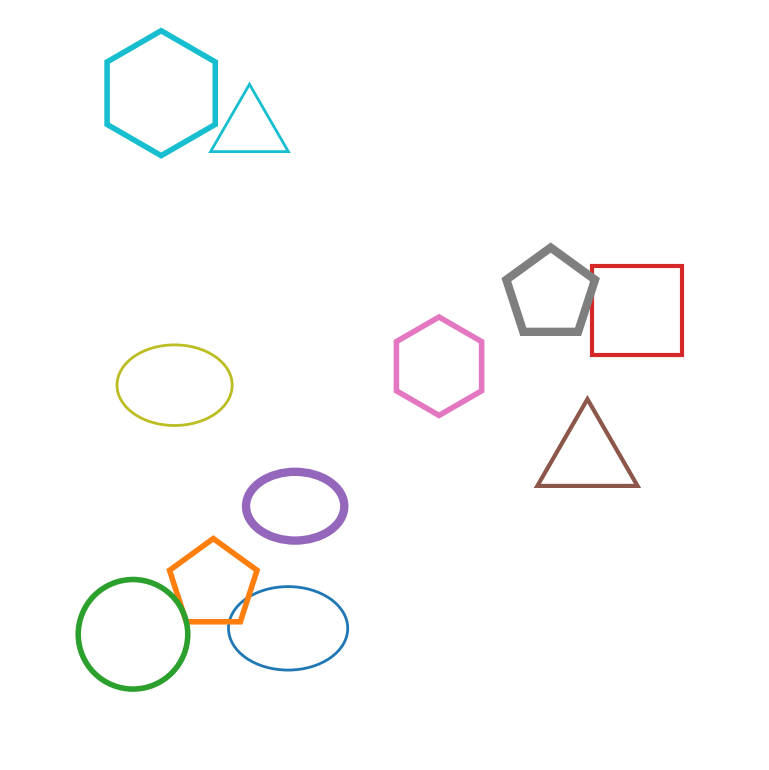[{"shape": "oval", "thickness": 1, "radius": 0.39, "center": [0.374, 0.184]}, {"shape": "pentagon", "thickness": 2, "radius": 0.3, "center": [0.277, 0.241]}, {"shape": "circle", "thickness": 2, "radius": 0.36, "center": [0.173, 0.176]}, {"shape": "square", "thickness": 1.5, "radius": 0.29, "center": [0.827, 0.597]}, {"shape": "oval", "thickness": 3, "radius": 0.32, "center": [0.383, 0.343]}, {"shape": "triangle", "thickness": 1.5, "radius": 0.38, "center": [0.763, 0.407]}, {"shape": "hexagon", "thickness": 2, "radius": 0.32, "center": [0.57, 0.524]}, {"shape": "pentagon", "thickness": 3, "radius": 0.3, "center": [0.715, 0.618]}, {"shape": "oval", "thickness": 1, "radius": 0.37, "center": [0.227, 0.5]}, {"shape": "hexagon", "thickness": 2, "radius": 0.41, "center": [0.209, 0.879]}, {"shape": "triangle", "thickness": 1, "radius": 0.29, "center": [0.324, 0.832]}]